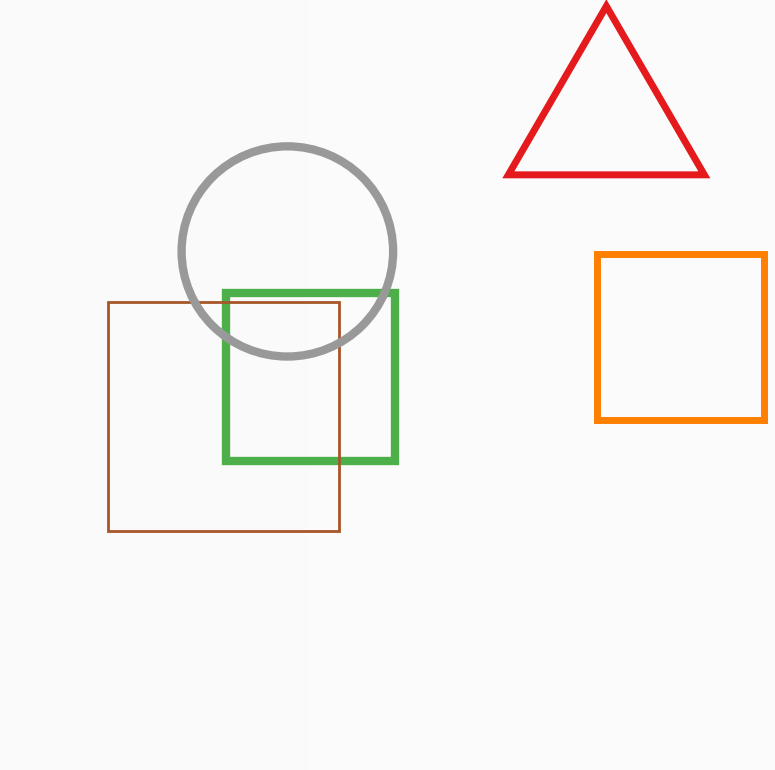[{"shape": "triangle", "thickness": 2.5, "radius": 0.73, "center": [0.782, 0.846]}, {"shape": "square", "thickness": 3, "radius": 0.55, "center": [0.401, 0.511]}, {"shape": "square", "thickness": 2.5, "radius": 0.54, "center": [0.878, 0.563]}, {"shape": "square", "thickness": 1, "radius": 0.74, "center": [0.289, 0.459]}, {"shape": "circle", "thickness": 3, "radius": 0.68, "center": [0.371, 0.673]}]